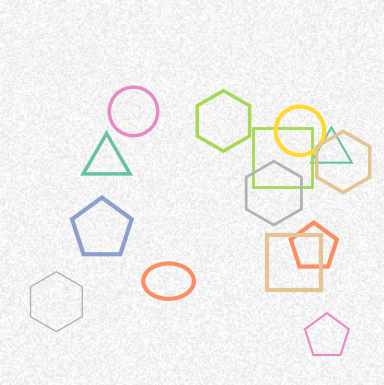[{"shape": "triangle", "thickness": 1.5, "radius": 0.3, "center": [0.861, 0.608]}, {"shape": "triangle", "thickness": 2.5, "radius": 0.35, "center": [0.277, 0.583]}, {"shape": "oval", "thickness": 3, "radius": 0.33, "center": [0.438, 0.27]}, {"shape": "pentagon", "thickness": 3, "radius": 0.32, "center": [0.815, 0.359]}, {"shape": "pentagon", "thickness": 3, "radius": 0.41, "center": [0.265, 0.405]}, {"shape": "circle", "thickness": 2.5, "radius": 0.32, "center": [0.347, 0.711]}, {"shape": "pentagon", "thickness": 1.5, "radius": 0.3, "center": [0.849, 0.127]}, {"shape": "square", "thickness": 2, "radius": 0.38, "center": [0.735, 0.59]}, {"shape": "hexagon", "thickness": 2.5, "radius": 0.39, "center": [0.58, 0.686]}, {"shape": "circle", "thickness": 3, "radius": 0.32, "center": [0.779, 0.66]}, {"shape": "square", "thickness": 3, "radius": 0.35, "center": [0.764, 0.318]}, {"shape": "hexagon", "thickness": 2.5, "radius": 0.4, "center": [0.892, 0.58]}, {"shape": "hexagon", "thickness": 1, "radius": 0.39, "center": [0.147, 0.216]}, {"shape": "hexagon", "thickness": 2, "radius": 0.41, "center": [0.711, 0.498]}]